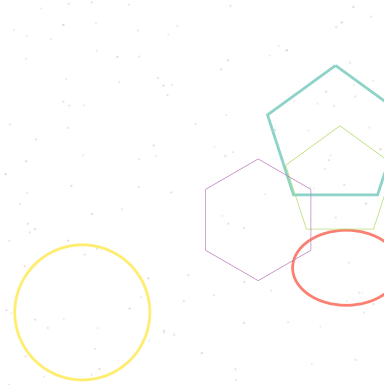[{"shape": "pentagon", "thickness": 2, "radius": 0.93, "center": [0.872, 0.644]}, {"shape": "oval", "thickness": 2, "radius": 0.7, "center": [0.899, 0.304]}, {"shape": "pentagon", "thickness": 0.5, "radius": 0.74, "center": [0.883, 0.525]}, {"shape": "hexagon", "thickness": 0.5, "radius": 0.79, "center": [0.671, 0.429]}, {"shape": "circle", "thickness": 2, "radius": 0.88, "center": [0.214, 0.189]}]